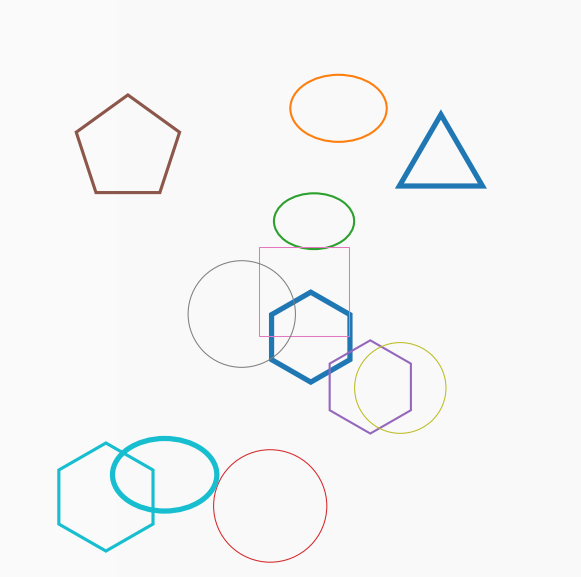[{"shape": "triangle", "thickness": 2.5, "radius": 0.41, "center": [0.759, 0.718]}, {"shape": "hexagon", "thickness": 2.5, "radius": 0.39, "center": [0.535, 0.415]}, {"shape": "oval", "thickness": 1, "radius": 0.41, "center": [0.582, 0.812]}, {"shape": "oval", "thickness": 1, "radius": 0.35, "center": [0.54, 0.616]}, {"shape": "circle", "thickness": 0.5, "radius": 0.49, "center": [0.465, 0.123]}, {"shape": "hexagon", "thickness": 1, "radius": 0.4, "center": [0.637, 0.329]}, {"shape": "pentagon", "thickness": 1.5, "radius": 0.47, "center": [0.22, 0.741]}, {"shape": "square", "thickness": 0.5, "radius": 0.38, "center": [0.523, 0.494]}, {"shape": "circle", "thickness": 0.5, "radius": 0.46, "center": [0.416, 0.455]}, {"shape": "circle", "thickness": 0.5, "radius": 0.39, "center": [0.689, 0.327]}, {"shape": "hexagon", "thickness": 1.5, "radius": 0.47, "center": [0.182, 0.138]}, {"shape": "oval", "thickness": 2.5, "radius": 0.45, "center": [0.283, 0.177]}]